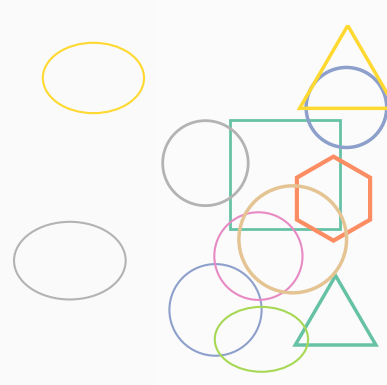[{"shape": "triangle", "thickness": 2.5, "radius": 0.6, "center": [0.866, 0.164]}, {"shape": "square", "thickness": 2, "radius": 0.71, "center": [0.736, 0.547]}, {"shape": "hexagon", "thickness": 3, "radius": 0.55, "center": [0.861, 0.484]}, {"shape": "circle", "thickness": 2.5, "radius": 0.52, "center": [0.894, 0.721]}, {"shape": "circle", "thickness": 1.5, "radius": 0.59, "center": [0.556, 0.195]}, {"shape": "circle", "thickness": 1.5, "radius": 0.57, "center": [0.667, 0.335]}, {"shape": "oval", "thickness": 1.5, "radius": 0.6, "center": [0.675, 0.119]}, {"shape": "oval", "thickness": 1.5, "radius": 0.65, "center": [0.241, 0.797]}, {"shape": "triangle", "thickness": 2.5, "radius": 0.72, "center": [0.897, 0.79]}, {"shape": "circle", "thickness": 2.5, "radius": 0.69, "center": [0.755, 0.378]}, {"shape": "oval", "thickness": 1.5, "radius": 0.72, "center": [0.18, 0.323]}, {"shape": "circle", "thickness": 2, "radius": 0.55, "center": [0.53, 0.576]}]